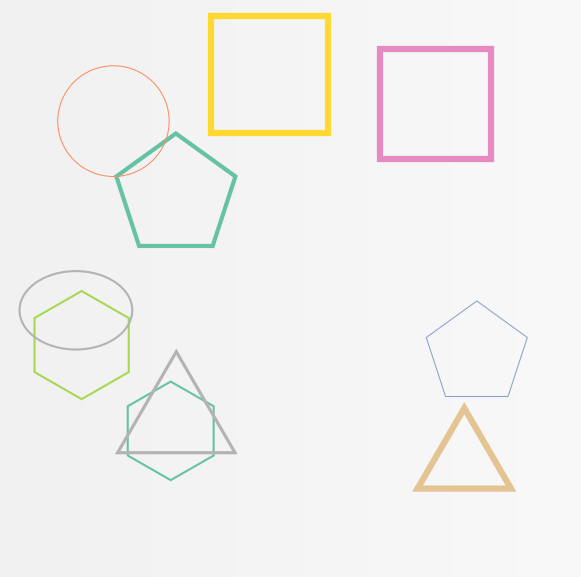[{"shape": "hexagon", "thickness": 1, "radius": 0.43, "center": [0.294, 0.253]}, {"shape": "pentagon", "thickness": 2, "radius": 0.54, "center": [0.303, 0.66]}, {"shape": "circle", "thickness": 0.5, "radius": 0.48, "center": [0.195, 0.789]}, {"shape": "pentagon", "thickness": 0.5, "radius": 0.46, "center": [0.82, 0.387]}, {"shape": "square", "thickness": 3, "radius": 0.47, "center": [0.749, 0.819]}, {"shape": "hexagon", "thickness": 1, "radius": 0.47, "center": [0.14, 0.402]}, {"shape": "square", "thickness": 3, "radius": 0.5, "center": [0.464, 0.87]}, {"shape": "triangle", "thickness": 3, "radius": 0.46, "center": [0.799, 0.2]}, {"shape": "triangle", "thickness": 1.5, "radius": 0.58, "center": [0.303, 0.274]}, {"shape": "oval", "thickness": 1, "radius": 0.48, "center": [0.131, 0.462]}]